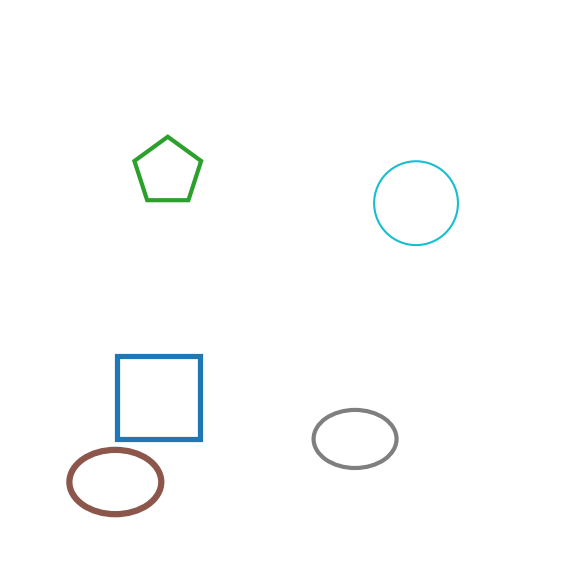[{"shape": "square", "thickness": 2.5, "radius": 0.36, "center": [0.274, 0.31]}, {"shape": "pentagon", "thickness": 2, "radius": 0.3, "center": [0.291, 0.702]}, {"shape": "oval", "thickness": 3, "radius": 0.4, "center": [0.2, 0.164]}, {"shape": "oval", "thickness": 2, "radius": 0.36, "center": [0.615, 0.239]}, {"shape": "circle", "thickness": 1, "radius": 0.36, "center": [0.72, 0.647]}]